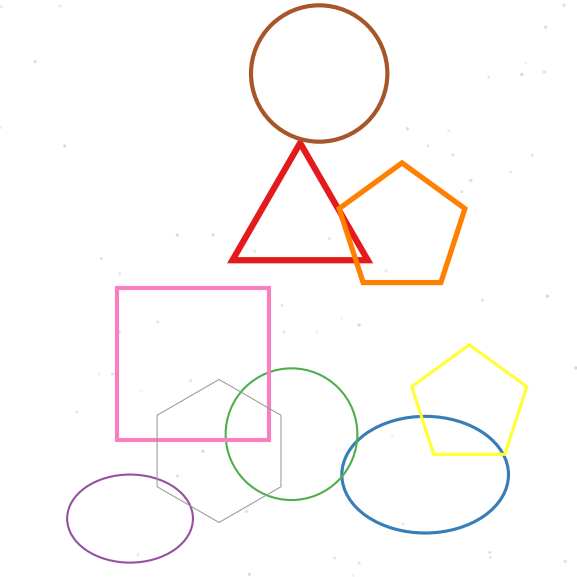[{"shape": "triangle", "thickness": 3, "radius": 0.68, "center": [0.52, 0.616]}, {"shape": "oval", "thickness": 1.5, "radius": 0.72, "center": [0.736, 0.177]}, {"shape": "circle", "thickness": 1, "radius": 0.57, "center": [0.505, 0.247]}, {"shape": "oval", "thickness": 1, "radius": 0.54, "center": [0.225, 0.101]}, {"shape": "pentagon", "thickness": 2.5, "radius": 0.57, "center": [0.696, 0.603]}, {"shape": "pentagon", "thickness": 1.5, "radius": 0.52, "center": [0.813, 0.297]}, {"shape": "circle", "thickness": 2, "radius": 0.59, "center": [0.553, 0.872]}, {"shape": "square", "thickness": 2, "radius": 0.66, "center": [0.335, 0.369]}, {"shape": "hexagon", "thickness": 0.5, "radius": 0.62, "center": [0.379, 0.218]}]